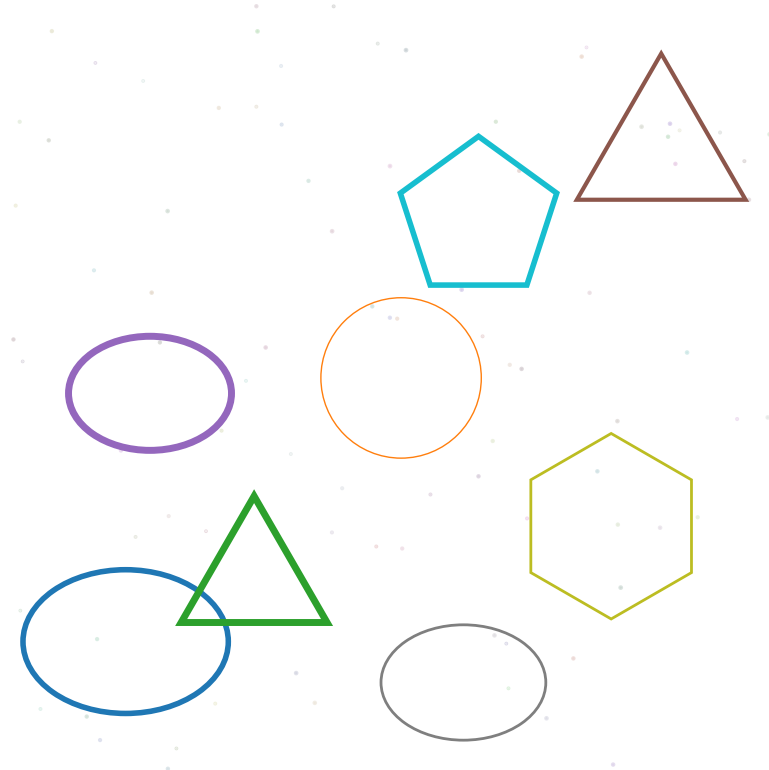[{"shape": "oval", "thickness": 2, "radius": 0.67, "center": [0.163, 0.167]}, {"shape": "circle", "thickness": 0.5, "radius": 0.52, "center": [0.521, 0.509]}, {"shape": "triangle", "thickness": 2.5, "radius": 0.55, "center": [0.33, 0.246]}, {"shape": "oval", "thickness": 2.5, "radius": 0.53, "center": [0.195, 0.489]}, {"shape": "triangle", "thickness": 1.5, "radius": 0.63, "center": [0.859, 0.804]}, {"shape": "oval", "thickness": 1, "radius": 0.54, "center": [0.602, 0.114]}, {"shape": "hexagon", "thickness": 1, "radius": 0.6, "center": [0.794, 0.317]}, {"shape": "pentagon", "thickness": 2, "radius": 0.53, "center": [0.621, 0.716]}]